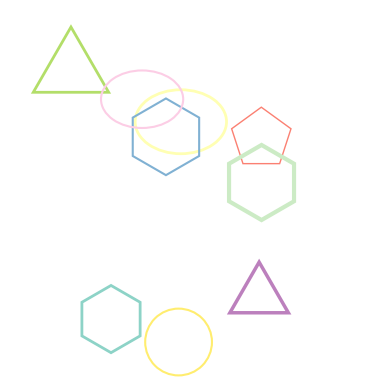[{"shape": "hexagon", "thickness": 2, "radius": 0.44, "center": [0.288, 0.171]}, {"shape": "oval", "thickness": 2, "radius": 0.59, "center": [0.47, 0.684]}, {"shape": "pentagon", "thickness": 1, "radius": 0.41, "center": [0.679, 0.641]}, {"shape": "hexagon", "thickness": 1.5, "radius": 0.5, "center": [0.431, 0.645]}, {"shape": "triangle", "thickness": 2, "radius": 0.57, "center": [0.184, 0.817]}, {"shape": "oval", "thickness": 1.5, "radius": 0.53, "center": [0.369, 0.742]}, {"shape": "triangle", "thickness": 2.5, "radius": 0.44, "center": [0.673, 0.231]}, {"shape": "hexagon", "thickness": 3, "radius": 0.49, "center": [0.679, 0.526]}, {"shape": "circle", "thickness": 1.5, "radius": 0.43, "center": [0.464, 0.112]}]